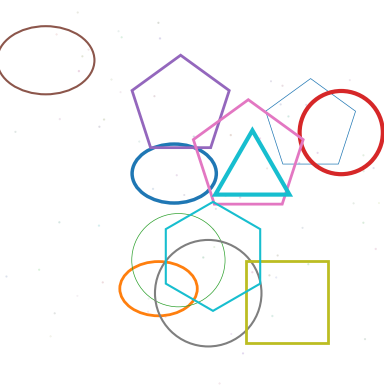[{"shape": "oval", "thickness": 2.5, "radius": 0.55, "center": [0.452, 0.549]}, {"shape": "pentagon", "thickness": 0.5, "radius": 0.61, "center": [0.807, 0.673]}, {"shape": "oval", "thickness": 2, "radius": 0.5, "center": [0.412, 0.25]}, {"shape": "circle", "thickness": 0.5, "radius": 0.61, "center": [0.463, 0.324]}, {"shape": "circle", "thickness": 3, "radius": 0.54, "center": [0.886, 0.656]}, {"shape": "pentagon", "thickness": 2, "radius": 0.66, "center": [0.469, 0.724]}, {"shape": "oval", "thickness": 1.5, "radius": 0.63, "center": [0.119, 0.844]}, {"shape": "pentagon", "thickness": 2, "radius": 0.75, "center": [0.645, 0.591]}, {"shape": "circle", "thickness": 1.5, "radius": 0.69, "center": [0.541, 0.238]}, {"shape": "square", "thickness": 2, "radius": 0.53, "center": [0.745, 0.214]}, {"shape": "triangle", "thickness": 3, "radius": 0.56, "center": [0.656, 0.55]}, {"shape": "hexagon", "thickness": 1.5, "radius": 0.71, "center": [0.553, 0.334]}]